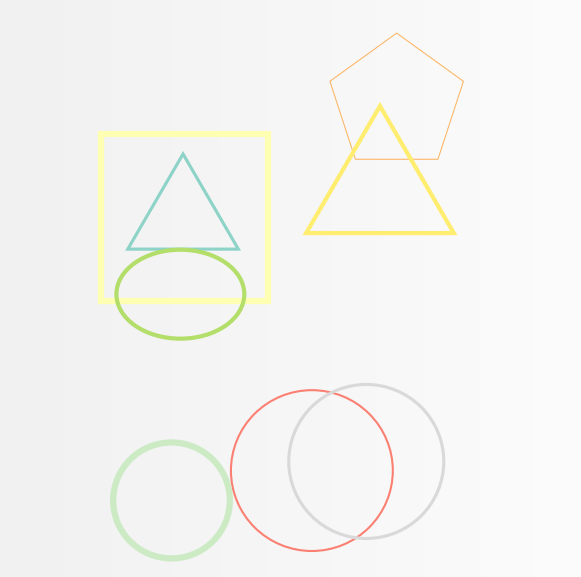[{"shape": "triangle", "thickness": 1.5, "radius": 0.55, "center": [0.315, 0.623]}, {"shape": "square", "thickness": 3, "radius": 0.72, "center": [0.317, 0.623]}, {"shape": "circle", "thickness": 1, "radius": 0.7, "center": [0.537, 0.184]}, {"shape": "pentagon", "thickness": 0.5, "radius": 0.6, "center": [0.682, 0.821]}, {"shape": "oval", "thickness": 2, "radius": 0.55, "center": [0.31, 0.49]}, {"shape": "circle", "thickness": 1.5, "radius": 0.67, "center": [0.63, 0.2]}, {"shape": "circle", "thickness": 3, "radius": 0.5, "center": [0.295, 0.133]}, {"shape": "triangle", "thickness": 2, "radius": 0.73, "center": [0.654, 0.669]}]